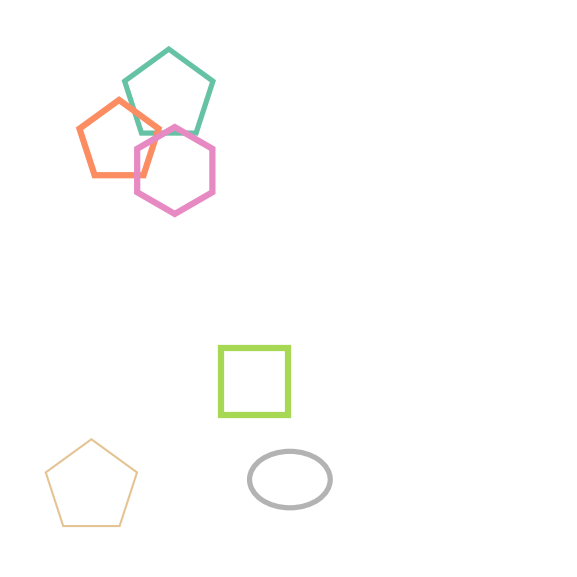[{"shape": "pentagon", "thickness": 2.5, "radius": 0.4, "center": [0.292, 0.834]}, {"shape": "pentagon", "thickness": 3, "radius": 0.36, "center": [0.206, 0.754]}, {"shape": "hexagon", "thickness": 3, "radius": 0.38, "center": [0.303, 0.704]}, {"shape": "square", "thickness": 3, "radius": 0.29, "center": [0.441, 0.338]}, {"shape": "pentagon", "thickness": 1, "radius": 0.42, "center": [0.158, 0.155]}, {"shape": "oval", "thickness": 2.5, "radius": 0.35, "center": [0.502, 0.169]}]